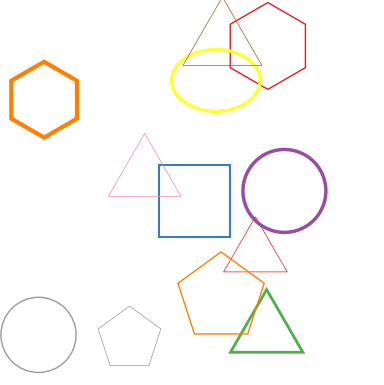[{"shape": "triangle", "thickness": 0.5, "radius": 0.48, "center": [0.663, 0.341]}, {"shape": "hexagon", "thickness": 1, "radius": 0.56, "center": [0.696, 0.881]}, {"shape": "square", "thickness": 1.5, "radius": 0.46, "center": [0.505, 0.478]}, {"shape": "triangle", "thickness": 2, "radius": 0.54, "center": [0.693, 0.139]}, {"shape": "circle", "thickness": 2.5, "radius": 0.54, "center": [0.739, 0.504]}, {"shape": "hexagon", "thickness": 3, "radius": 0.49, "center": [0.115, 0.741]}, {"shape": "pentagon", "thickness": 1, "radius": 0.59, "center": [0.574, 0.228]}, {"shape": "oval", "thickness": 2.5, "radius": 0.57, "center": [0.561, 0.791]}, {"shape": "triangle", "thickness": 0.5, "radius": 0.59, "center": [0.578, 0.889]}, {"shape": "triangle", "thickness": 0.5, "radius": 0.54, "center": [0.376, 0.545]}, {"shape": "circle", "thickness": 1, "radius": 0.49, "center": [0.1, 0.13]}, {"shape": "pentagon", "thickness": 0.5, "radius": 0.43, "center": [0.336, 0.119]}]